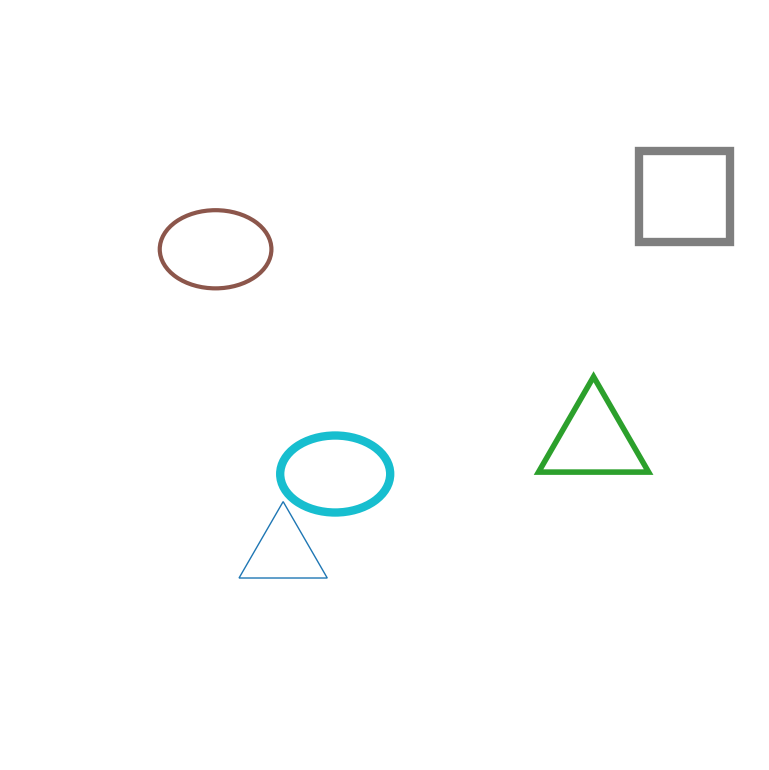[{"shape": "triangle", "thickness": 0.5, "radius": 0.33, "center": [0.368, 0.282]}, {"shape": "triangle", "thickness": 2, "radius": 0.41, "center": [0.771, 0.428]}, {"shape": "oval", "thickness": 1.5, "radius": 0.36, "center": [0.28, 0.676]}, {"shape": "square", "thickness": 3, "radius": 0.3, "center": [0.889, 0.745]}, {"shape": "oval", "thickness": 3, "radius": 0.36, "center": [0.435, 0.384]}]